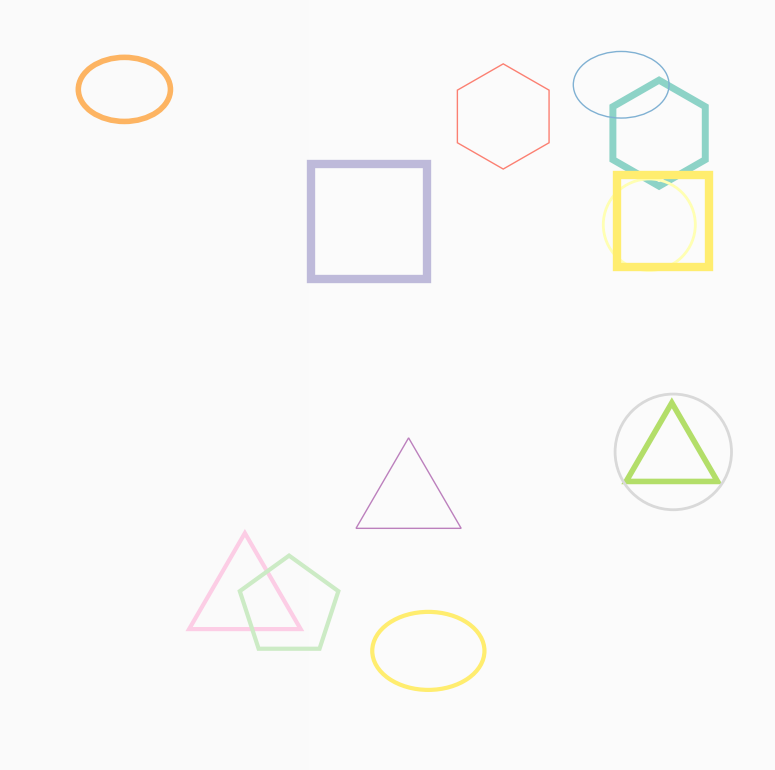[{"shape": "hexagon", "thickness": 2.5, "radius": 0.34, "center": [0.85, 0.827]}, {"shape": "circle", "thickness": 1, "radius": 0.3, "center": [0.838, 0.708]}, {"shape": "square", "thickness": 3, "radius": 0.38, "center": [0.476, 0.712]}, {"shape": "hexagon", "thickness": 0.5, "radius": 0.34, "center": [0.649, 0.849]}, {"shape": "oval", "thickness": 0.5, "radius": 0.31, "center": [0.802, 0.89]}, {"shape": "oval", "thickness": 2, "radius": 0.3, "center": [0.16, 0.884]}, {"shape": "triangle", "thickness": 2, "radius": 0.34, "center": [0.867, 0.409]}, {"shape": "triangle", "thickness": 1.5, "radius": 0.42, "center": [0.316, 0.225]}, {"shape": "circle", "thickness": 1, "radius": 0.38, "center": [0.869, 0.413]}, {"shape": "triangle", "thickness": 0.5, "radius": 0.39, "center": [0.527, 0.353]}, {"shape": "pentagon", "thickness": 1.5, "radius": 0.33, "center": [0.373, 0.212]}, {"shape": "oval", "thickness": 1.5, "radius": 0.36, "center": [0.553, 0.155]}, {"shape": "square", "thickness": 3, "radius": 0.3, "center": [0.855, 0.713]}]